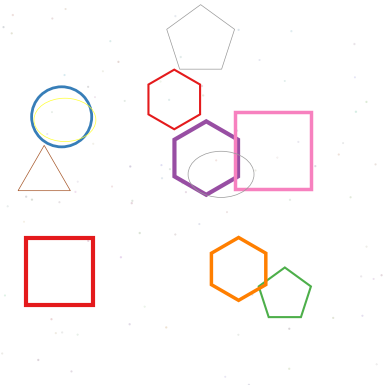[{"shape": "hexagon", "thickness": 1.5, "radius": 0.39, "center": [0.453, 0.742]}, {"shape": "square", "thickness": 3, "radius": 0.43, "center": [0.156, 0.295]}, {"shape": "circle", "thickness": 2, "radius": 0.39, "center": [0.16, 0.697]}, {"shape": "pentagon", "thickness": 1.5, "radius": 0.36, "center": [0.74, 0.234]}, {"shape": "hexagon", "thickness": 3, "radius": 0.48, "center": [0.536, 0.589]}, {"shape": "hexagon", "thickness": 2.5, "radius": 0.41, "center": [0.62, 0.301]}, {"shape": "oval", "thickness": 0.5, "radius": 0.4, "center": [0.169, 0.689]}, {"shape": "triangle", "thickness": 0.5, "radius": 0.39, "center": [0.115, 0.544]}, {"shape": "square", "thickness": 2.5, "radius": 0.5, "center": [0.709, 0.609]}, {"shape": "pentagon", "thickness": 0.5, "radius": 0.46, "center": [0.521, 0.895]}, {"shape": "oval", "thickness": 0.5, "radius": 0.43, "center": [0.574, 0.547]}]